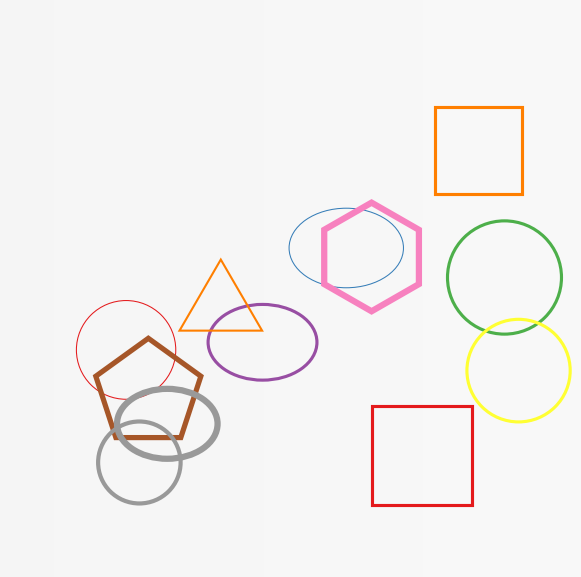[{"shape": "circle", "thickness": 0.5, "radius": 0.43, "center": [0.217, 0.393]}, {"shape": "square", "thickness": 1.5, "radius": 0.43, "center": [0.726, 0.21]}, {"shape": "oval", "thickness": 0.5, "radius": 0.49, "center": [0.596, 0.57]}, {"shape": "circle", "thickness": 1.5, "radius": 0.49, "center": [0.868, 0.519]}, {"shape": "oval", "thickness": 1.5, "radius": 0.47, "center": [0.452, 0.406]}, {"shape": "square", "thickness": 1.5, "radius": 0.38, "center": [0.824, 0.738]}, {"shape": "triangle", "thickness": 1, "radius": 0.41, "center": [0.38, 0.468]}, {"shape": "circle", "thickness": 1.5, "radius": 0.44, "center": [0.892, 0.357]}, {"shape": "pentagon", "thickness": 2.5, "radius": 0.48, "center": [0.255, 0.318]}, {"shape": "hexagon", "thickness": 3, "radius": 0.47, "center": [0.639, 0.554]}, {"shape": "oval", "thickness": 3, "radius": 0.43, "center": [0.288, 0.265]}, {"shape": "circle", "thickness": 2, "radius": 0.35, "center": [0.24, 0.198]}]